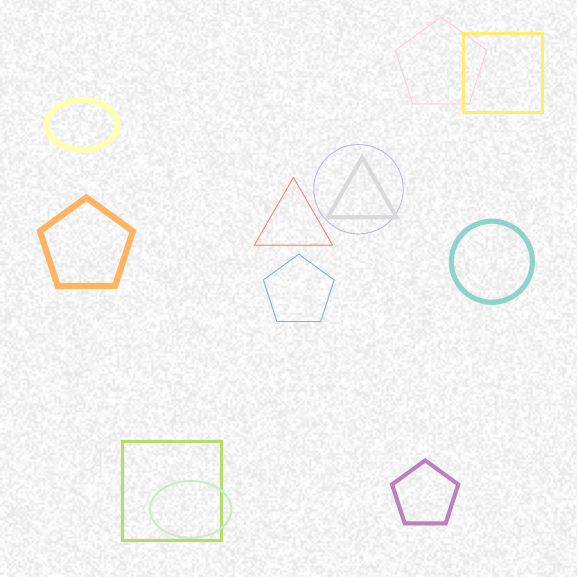[{"shape": "circle", "thickness": 2.5, "radius": 0.35, "center": [0.852, 0.546]}, {"shape": "oval", "thickness": 3, "radius": 0.31, "center": [0.142, 0.783]}, {"shape": "circle", "thickness": 0.5, "radius": 0.39, "center": [0.621, 0.671]}, {"shape": "triangle", "thickness": 0.5, "radius": 0.39, "center": [0.508, 0.614]}, {"shape": "pentagon", "thickness": 0.5, "radius": 0.32, "center": [0.517, 0.494]}, {"shape": "pentagon", "thickness": 3, "radius": 0.42, "center": [0.15, 0.573]}, {"shape": "square", "thickness": 1.5, "radius": 0.43, "center": [0.297, 0.149]}, {"shape": "pentagon", "thickness": 0.5, "radius": 0.42, "center": [0.764, 0.886]}, {"shape": "triangle", "thickness": 2, "radius": 0.34, "center": [0.627, 0.658]}, {"shape": "pentagon", "thickness": 2, "radius": 0.3, "center": [0.736, 0.142]}, {"shape": "oval", "thickness": 1, "radius": 0.35, "center": [0.33, 0.117]}, {"shape": "square", "thickness": 1.5, "radius": 0.34, "center": [0.871, 0.873]}]